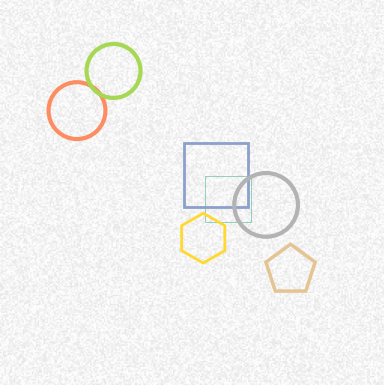[{"shape": "square", "thickness": 0.5, "radius": 0.3, "center": [0.592, 0.484]}, {"shape": "circle", "thickness": 3, "radius": 0.37, "center": [0.2, 0.713]}, {"shape": "square", "thickness": 2, "radius": 0.42, "center": [0.562, 0.546]}, {"shape": "circle", "thickness": 3, "radius": 0.35, "center": [0.295, 0.816]}, {"shape": "hexagon", "thickness": 2, "radius": 0.32, "center": [0.528, 0.381]}, {"shape": "pentagon", "thickness": 2.5, "radius": 0.34, "center": [0.755, 0.298]}, {"shape": "circle", "thickness": 3, "radius": 0.41, "center": [0.691, 0.468]}]